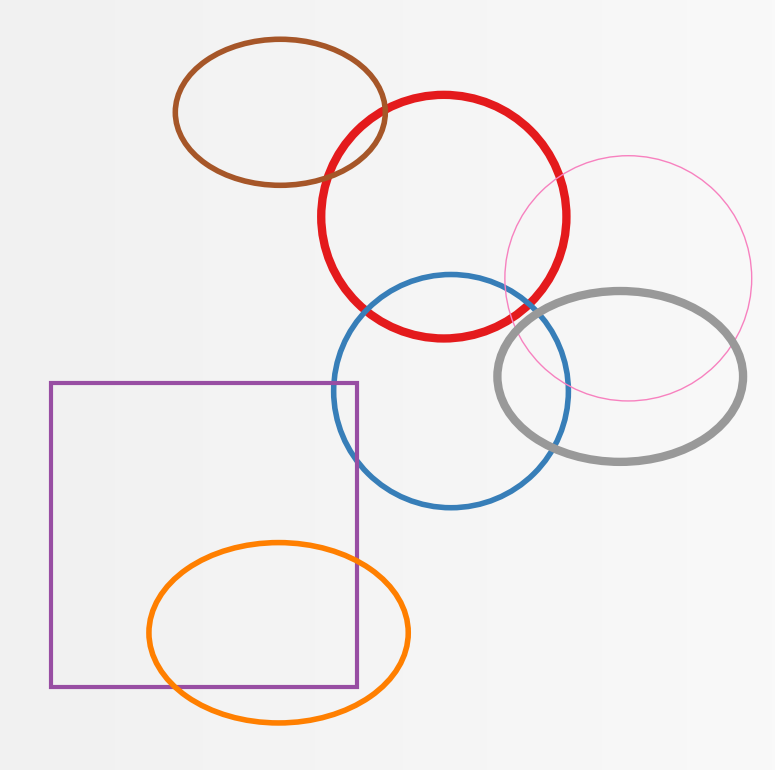[{"shape": "circle", "thickness": 3, "radius": 0.79, "center": [0.573, 0.719]}, {"shape": "circle", "thickness": 2, "radius": 0.76, "center": [0.582, 0.492]}, {"shape": "square", "thickness": 1.5, "radius": 0.99, "center": [0.263, 0.305]}, {"shape": "oval", "thickness": 2, "radius": 0.84, "center": [0.359, 0.178]}, {"shape": "oval", "thickness": 2, "radius": 0.68, "center": [0.362, 0.854]}, {"shape": "circle", "thickness": 0.5, "radius": 0.8, "center": [0.811, 0.639]}, {"shape": "oval", "thickness": 3, "radius": 0.79, "center": [0.8, 0.511]}]